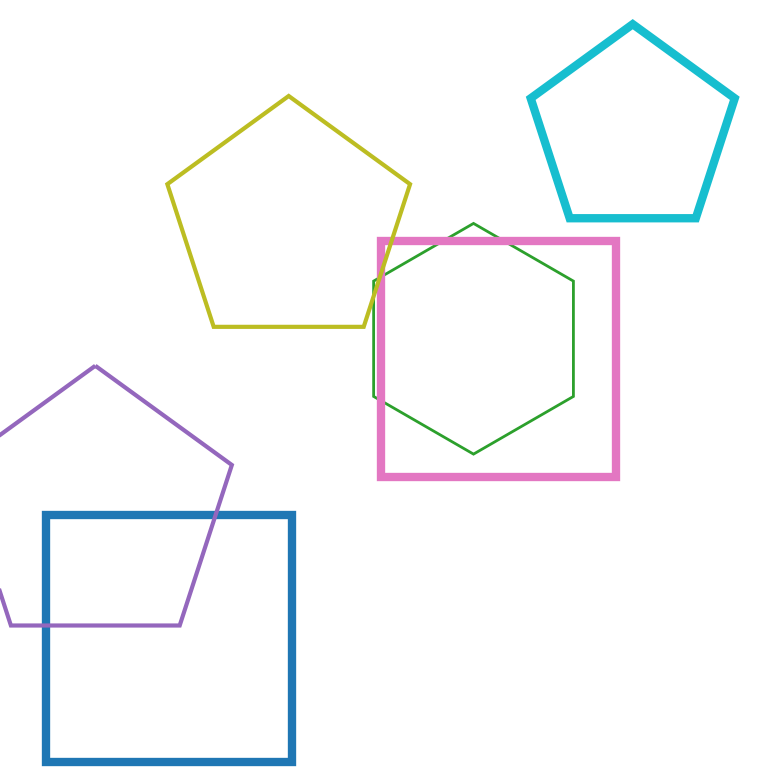[{"shape": "square", "thickness": 3, "radius": 0.8, "center": [0.22, 0.171]}, {"shape": "hexagon", "thickness": 1, "radius": 0.75, "center": [0.615, 0.56]}, {"shape": "pentagon", "thickness": 1.5, "radius": 0.93, "center": [0.124, 0.339]}, {"shape": "square", "thickness": 3, "radius": 0.76, "center": [0.647, 0.534]}, {"shape": "pentagon", "thickness": 1.5, "radius": 0.83, "center": [0.375, 0.71]}, {"shape": "pentagon", "thickness": 3, "radius": 0.7, "center": [0.822, 0.829]}]